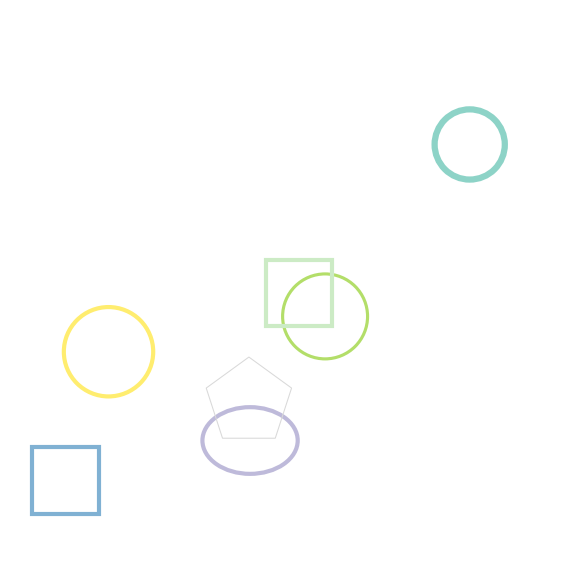[{"shape": "circle", "thickness": 3, "radius": 0.3, "center": [0.813, 0.749]}, {"shape": "oval", "thickness": 2, "radius": 0.41, "center": [0.433, 0.236]}, {"shape": "square", "thickness": 2, "radius": 0.29, "center": [0.113, 0.167]}, {"shape": "circle", "thickness": 1.5, "radius": 0.37, "center": [0.563, 0.451]}, {"shape": "pentagon", "thickness": 0.5, "radius": 0.39, "center": [0.431, 0.303]}, {"shape": "square", "thickness": 2, "radius": 0.29, "center": [0.517, 0.492]}, {"shape": "circle", "thickness": 2, "radius": 0.39, "center": [0.188, 0.39]}]